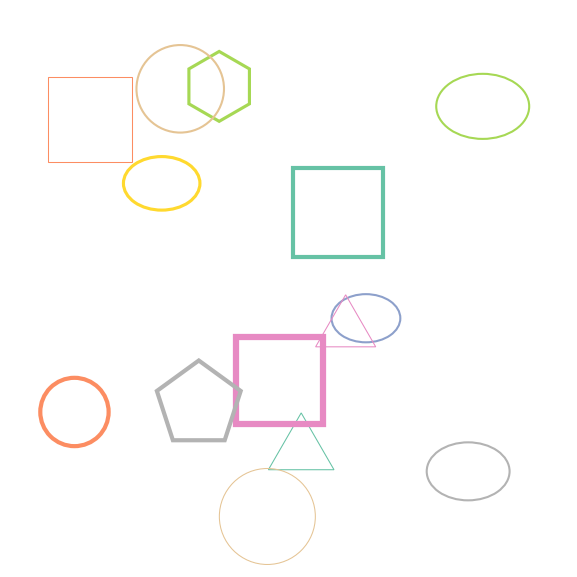[{"shape": "triangle", "thickness": 0.5, "radius": 0.33, "center": [0.522, 0.219]}, {"shape": "square", "thickness": 2, "radius": 0.39, "center": [0.586, 0.631]}, {"shape": "circle", "thickness": 2, "radius": 0.3, "center": [0.129, 0.286]}, {"shape": "square", "thickness": 0.5, "radius": 0.37, "center": [0.156, 0.792]}, {"shape": "oval", "thickness": 1, "radius": 0.3, "center": [0.634, 0.448]}, {"shape": "triangle", "thickness": 0.5, "radius": 0.3, "center": [0.599, 0.429]}, {"shape": "square", "thickness": 3, "radius": 0.38, "center": [0.484, 0.341]}, {"shape": "oval", "thickness": 1, "radius": 0.4, "center": [0.836, 0.815]}, {"shape": "hexagon", "thickness": 1.5, "radius": 0.3, "center": [0.38, 0.85]}, {"shape": "oval", "thickness": 1.5, "radius": 0.33, "center": [0.28, 0.682]}, {"shape": "circle", "thickness": 1, "radius": 0.38, "center": [0.312, 0.845]}, {"shape": "circle", "thickness": 0.5, "radius": 0.42, "center": [0.463, 0.105]}, {"shape": "pentagon", "thickness": 2, "radius": 0.38, "center": [0.344, 0.299]}, {"shape": "oval", "thickness": 1, "radius": 0.36, "center": [0.811, 0.183]}]